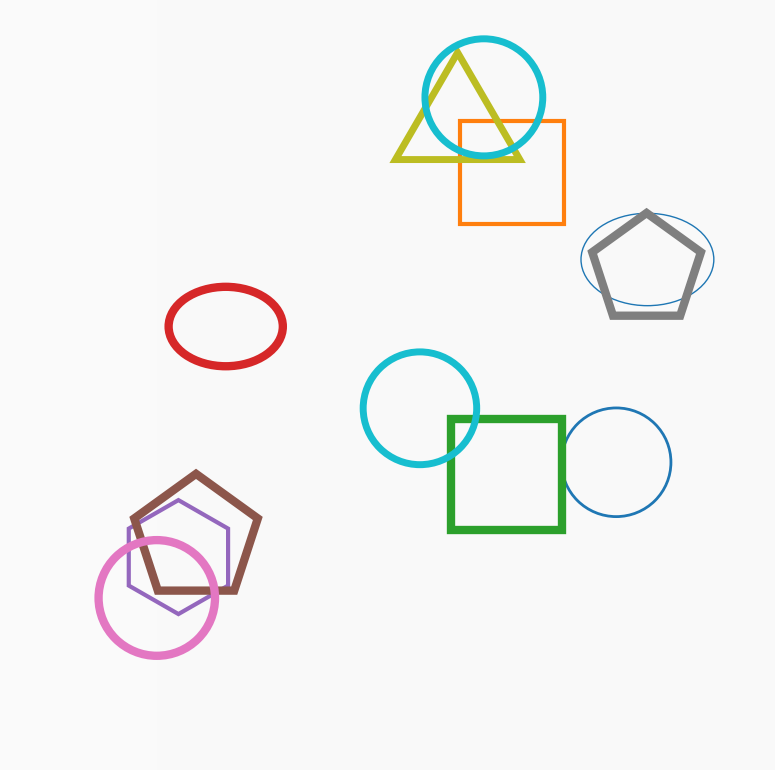[{"shape": "oval", "thickness": 0.5, "radius": 0.43, "center": [0.835, 0.663]}, {"shape": "circle", "thickness": 1, "radius": 0.35, "center": [0.795, 0.4]}, {"shape": "square", "thickness": 1.5, "radius": 0.34, "center": [0.66, 0.776]}, {"shape": "square", "thickness": 3, "radius": 0.36, "center": [0.654, 0.384]}, {"shape": "oval", "thickness": 3, "radius": 0.37, "center": [0.291, 0.576]}, {"shape": "hexagon", "thickness": 1.5, "radius": 0.37, "center": [0.23, 0.277]}, {"shape": "pentagon", "thickness": 3, "radius": 0.42, "center": [0.253, 0.301]}, {"shape": "circle", "thickness": 3, "radius": 0.38, "center": [0.202, 0.223]}, {"shape": "pentagon", "thickness": 3, "radius": 0.37, "center": [0.834, 0.65]}, {"shape": "triangle", "thickness": 2.5, "radius": 0.46, "center": [0.59, 0.839]}, {"shape": "circle", "thickness": 2.5, "radius": 0.38, "center": [0.624, 0.874]}, {"shape": "circle", "thickness": 2.5, "radius": 0.37, "center": [0.542, 0.47]}]